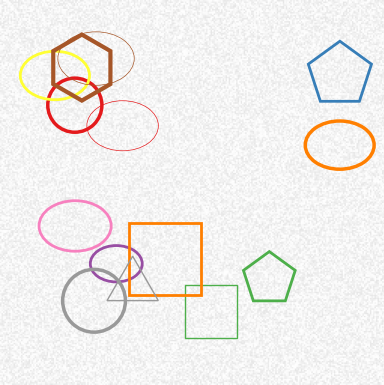[{"shape": "oval", "thickness": 0.5, "radius": 0.46, "center": [0.318, 0.673]}, {"shape": "circle", "thickness": 2.5, "radius": 0.35, "center": [0.194, 0.727]}, {"shape": "pentagon", "thickness": 2, "radius": 0.43, "center": [0.883, 0.807]}, {"shape": "pentagon", "thickness": 2, "radius": 0.35, "center": [0.7, 0.276]}, {"shape": "square", "thickness": 1, "radius": 0.34, "center": [0.548, 0.191]}, {"shape": "oval", "thickness": 2, "radius": 0.34, "center": [0.302, 0.315]}, {"shape": "oval", "thickness": 2.5, "radius": 0.45, "center": [0.882, 0.623]}, {"shape": "square", "thickness": 2, "radius": 0.46, "center": [0.429, 0.327]}, {"shape": "oval", "thickness": 2, "radius": 0.45, "center": [0.143, 0.804]}, {"shape": "oval", "thickness": 0.5, "radius": 0.5, "center": [0.249, 0.848]}, {"shape": "hexagon", "thickness": 3, "radius": 0.43, "center": [0.213, 0.824]}, {"shape": "oval", "thickness": 2, "radius": 0.47, "center": [0.195, 0.413]}, {"shape": "circle", "thickness": 2.5, "radius": 0.41, "center": [0.244, 0.219]}, {"shape": "triangle", "thickness": 1, "radius": 0.38, "center": [0.345, 0.258]}]